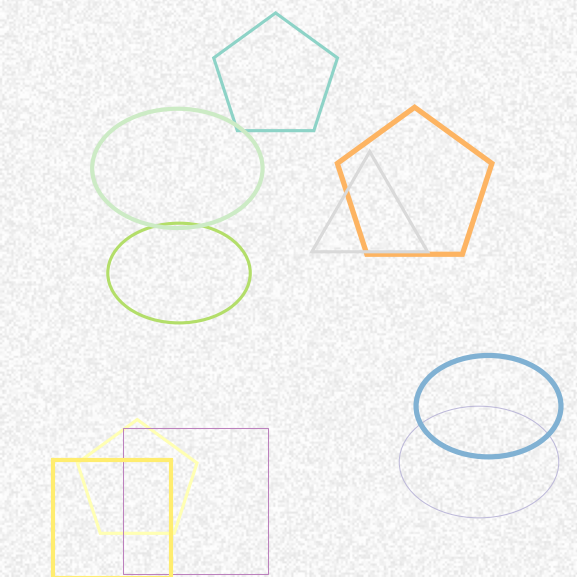[{"shape": "pentagon", "thickness": 1.5, "radius": 0.56, "center": [0.477, 0.864]}, {"shape": "pentagon", "thickness": 1.5, "radius": 0.54, "center": [0.238, 0.164]}, {"shape": "oval", "thickness": 0.5, "radius": 0.69, "center": [0.829, 0.199]}, {"shape": "oval", "thickness": 2.5, "radius": 0.63, "center": [0.846, 0.296]}, {"shape": "pentagon", "thickness": 2.5, "radius": 0.7, "center": [0.718, 0.673]}, {"shape": "oval", "thickness": 1.5, "radius": 0.62, "center": [0.31, 0.526]}, {"shape": "triangle", "thickness": 1.5, "radius": 0.58, "center": [0.64, 0.621]}, {"shape": "square", "thickness": 0.5, "radius": 0.63, "center": [0.338, 0.132]}, {"shape": "oval", "thickness": 2, "radius": 0.74, "center": [0.307, 0.708]}, {"shape": "square", "thickness": 2, "radius": 0.51, "center": [0.194, 0.101]}]